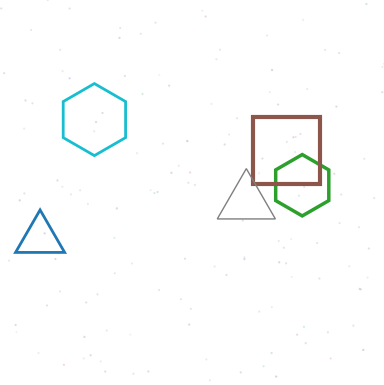[{"shape": "triangle", "thickness": 2, "radius": 0.37, "center": [0.104, 0.381]}, {"shape": "hexagon", "thickness": 2.5, "radius": 0.4, "center": [0.785, 0.519]}, {"shape": "square", "thickness": 3, "radius": 0.44, "center": [0.745, 0.609]}, {"shape": "triangle", "thickness": 1, "radius": 0.44, "center": [0.64, 0.475]}, {"shape": "hexagon", "thickness": 2, "radius": 0.47, "center": [0.245, 0.689]}]